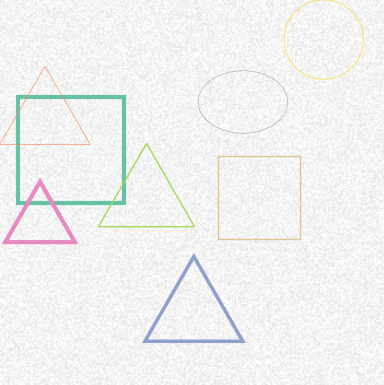[{"shape": "square", "thickness": 3, "radius": 0.68, "center": [0.184, 0.61]}, {"shape": "triangle", "thickness": 0.5, "radius": 0.68, "center": [0.117, 0.693]}, {"shape": "triangle", "thickness": 2.5, "radius": 0.73, "center": [0.503, 0.187]}, {"shape": "triangle", "thickness": 3, "radius": 0.52, "center": [0.104, 0.423]}, {"shape": "triangle", "thickness": 1, "radius": 0.72, "center": [0.381, 0.483]}, {"shape": "circle", "thickness": 0.5, "radius": 0.52, "center": [0.841, 0.897]}, {"shape": "square", "thickness": 1, "radius": 0.54, "center": [0.672, 0.486]}, {"shape": "oval", "thickness": 0.5, "radius": 0.58, "center": [0.631, 0.735]}]